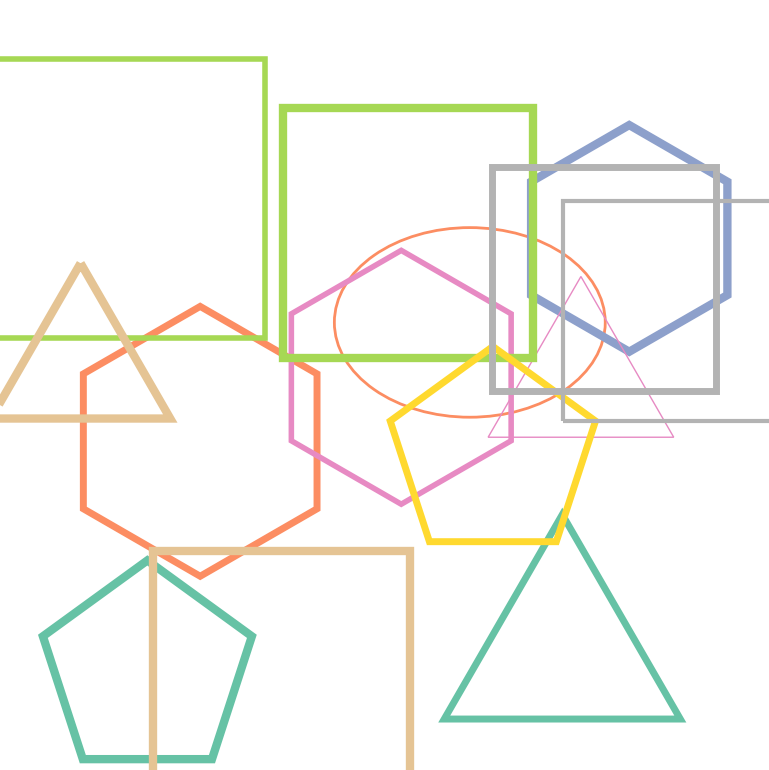[{"shape": "triangle", "thickness": 2.5, "radius": 0.89, "center": [0.73, 0.155]}, {"shape": "pentagon", "thickness": 3, "radius": 0.71, "center": [0.191, 0.13]}, {"shape": "oval", "thickness": 1, "radius": 0.88, "center": [0.61, 0.581]}, {"shape": "hexagon", "thickness": 2.5, "radius": 0.88, "center": [0.26, 0.427]}, {"shape": "hexagon", "thickness": 3, "radius": 0.74, "center": [0.817, 0.69]}, {"shape": "hexagon", "thickness": 2, "radius": 0.82, "center": [0.521, 0.51]}, {"shape": "triangle", "thickness": 0.5, "radius": 0.7, "center": [0.754, 0.502]}, {"shape": "square", "thickness": 3, "radius": 0.81, "center": [0.53, 0.697]}, {"shape": "square", "thickness": 2, "radius": 0.91, "center": [0.163, 0.743]}, {"shape": "pentagon", "thickness": 2.5, "radius": 0.7, "center": [0.64, 0.41]}, {"shape": "square", "thickness": 3, "radius": 0.84, "center": [0.366, 0.118]}, {"shape": "triangle", "thickness": 3, "radius": 0.67, "center": [0.105, 0.524]}, {"shape": "square", "thickness": 2.5, "radius": 0.73, "center": [0.785, 0.637]}, {"shape": "square", "thickness": 1.5, "radius": 0.71, "center": [0.873, 0.596]}]